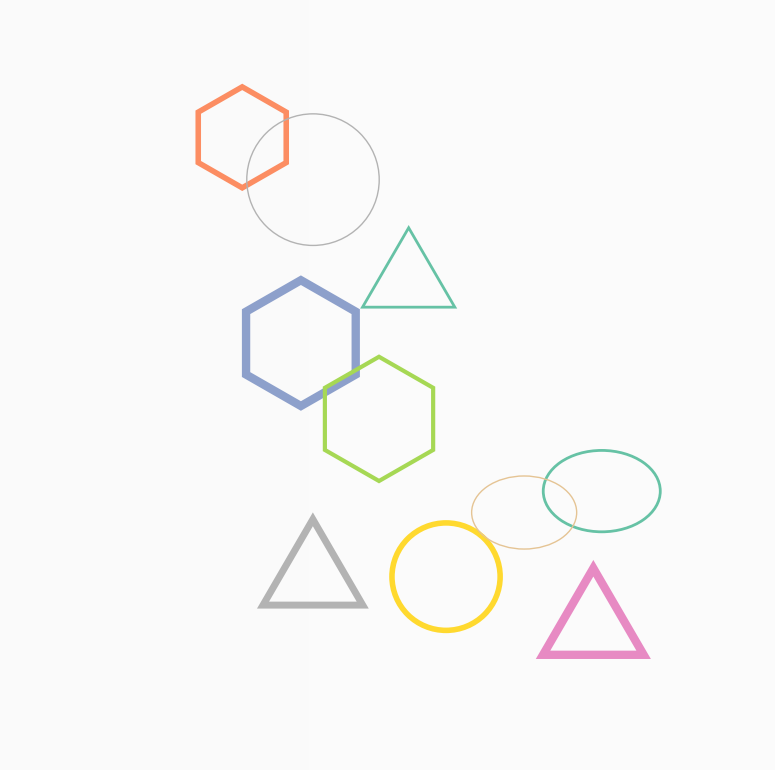[{"shape": "oval", "thickness": 1, "radius": 0.38, "center": [0.776, 0.362]}, {"shape": "triangle", "thickness": 1, "radius": 0.34, "center": [0.527, 0.635]}, {"shape": "hexagon", "thickness": 2, "radius": 0.33, "center": [0.313, 0.822]}, {"shape": "hexagon", "thickness": 3, "radius": 0.41, "center": [0.388, 0.554]}, {"shape": "triangle", "thickness": 3, "radius": 0.37, "center": [0.766, 0.187]}, {"shape": "hexagon", "thickness": 1.5, "radius": 0.4, "center": [0.489, 0.456]}, {"shape": "circle", "thickness": 2, "radius": 0.35, "center": [0.576, 0.251]}, {"shape": "oval", "thickness": 0.5, "radius": 0.34, "center": [0.676, 0.334]}, {"shape": "circle", "thickness": 0.5, "radius": 0.43, "center": [0.404, 0.767]}, {"shape": "triangle", "thickness": 2.5, "radius": 0.37, "center": [0.404, 0.251]}]